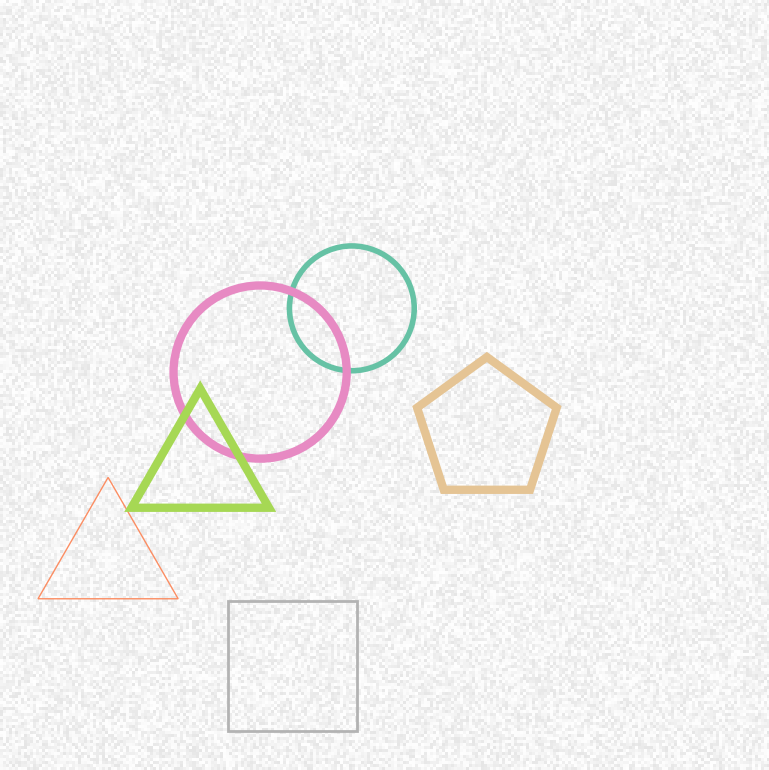[{"shape": "circle", "thickness": 2, "radius": 0.41, "center": [0.457, 0.6]}, {"shape": "triangle", "thickness": 0.5, "radius": 0.53, "center": [0.14, 0.275]}, {"shape": "circle", "thickness": 3, "radius": 0.56, "center": [0.338, 0.517]}, {"shape": "triangle", "thickness": 3, "radius": 0.52, "center": [0.26, 0.392]}, {"shape": "pentagon", "thickness": 3, "radius": 0.48, "center": [0.632, 0.441]}, {"shape": "square", "thickness": 1, "radius": 0.42, "center": [0.38, 0.135]}]